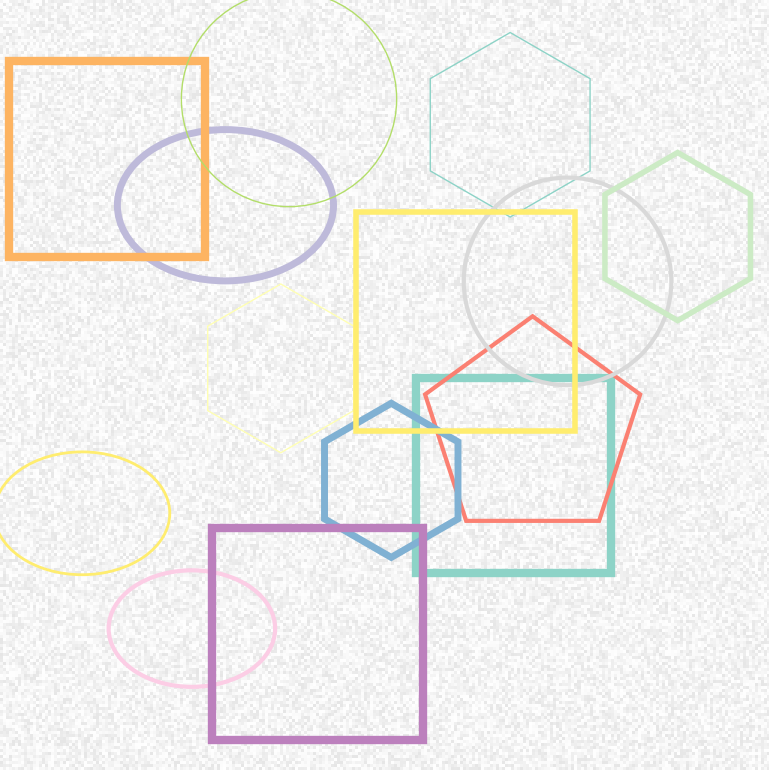[{"shape": "square", "thickness": 3, "radius": 0.63, "center": [0.666, 0.383]}, {"shape": "hexagon", "thickness": 0.5, "radius": 0.6, "center": [0.663, 0.838]}, {"shape": "hexagon", "thickness": 0.5, "radius": 0.55, "center": [0.365, 0.522]}, {"shape": "oval", "thickness": 2.5, "radius": 0.7, "center": [0.293, 0.733]}, {"shape": "pentagon", "thickness": 1.5, "radius": 0.73, "center": [0.692, 0.442]}, {"shape": "hexagon", "thickness": 2.5, "radius": 0.5, "center": [0.508, 0.376]}, {"shape": "square", "thickness": 3, "radius": 0.64, "center": [0.139, 0.794]}, {"shape": "circle", "thickness": 0.5, "radius": 0.7, "center": [0.375, 0.871]}, {"shape": "oval", "thickness": 1.5, "radius": 0.54, "center": [0.249, 0.184]}, {"shape": "circle", "thickness": 1.5, "radius": 0.67, "center": [0.737, 0.635]}, {"shape": "square", "thickness": 3, "radius": 0.69, "center": [0.413, 0.177]}, {"shape": "hexagon", "thickness": 2, "radius": 0.55, "center": [0.88, 0.693]}, {"shape": "square", "thickness": 2, "radius": 0.71, "center": [0.604, 0.582]}, {"shape": "oval", "thickness": 1, "radius": 0.57, "center": [0.107, 0.333]}]